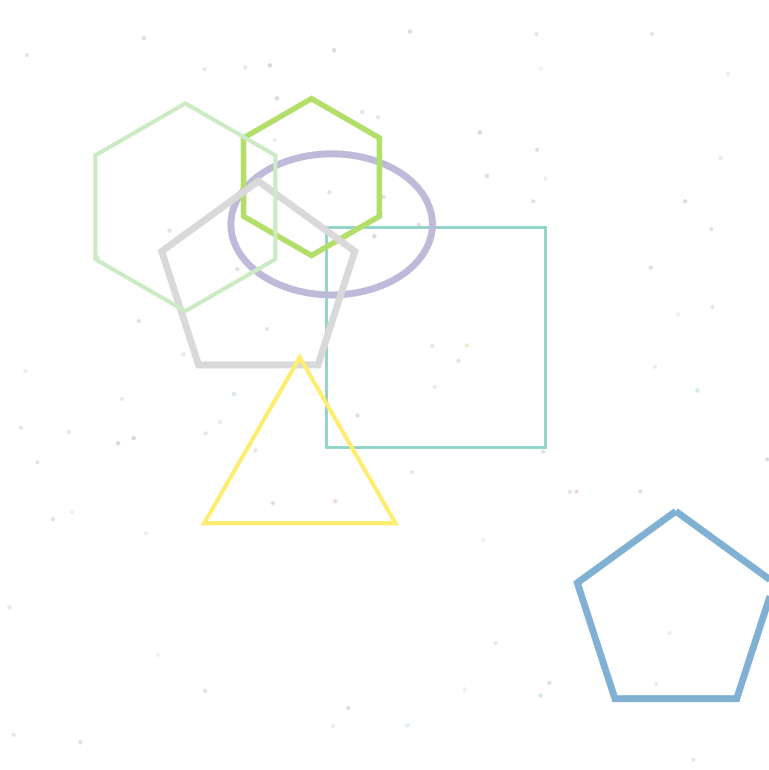[{"shape": "square", "thickness": 1, "radius": 0.71, "center": [0.565, 0.562]}, {"shape": "oval", "thickness": 2.5, "radius": 0.65, "center": [0.431, 0.709]}, {"shape": "pentagon", "thickness": 2.5, "radius": 0.67, "center": [0.878, 0.202]}, {"shape": "hexagon", "thickness": 2, "radius": 0.51, "center": [0.405, 0.77]}, {"shape": "pentagon", "thickness": 2.5, "radius": 0.66, "center": [0.335, 0.633]}, {"shape": "hexagon", "thickness": 1.5, "radius": 0.67, "center": [0.241, 0.731]}, {"shape": "triangle", "thickness": 1.5, "radius": 0.72, "center": [0.389, 0.392]}]